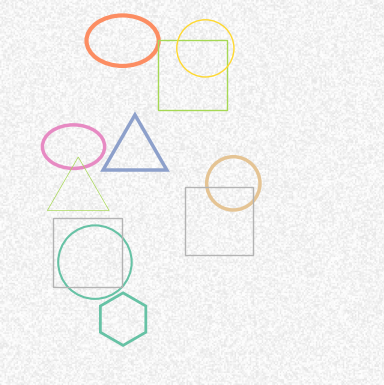[{"shape": "hexagon", "thickness": 2, "radius": 0.34, "center": [0.32, 0.171]}, {"shape": "circle", "thickness": 1.5, "radius": 0.48, "center": [0.247, 0.319]}, {"shape": "oval", "thickness": 3, "radius": 0.47, "center": [0.318, 0.894]}, {"shape": "triangle", "thickness": 2.5, "radius": 0.48, "center": [0.351, 0.606]}, {"shape": "oval", "thickness": 2.5, "radius": 0.4, "center": [0.191, 0.619]}, {"shape": "triangle", "thickness": 0.5, "radius": 0.46, "center": [0.203, 0.5]}, {"shape": "square", "thickness": 1, "radius": 0.45, "center": [0.5, 0.806]}, {"shape": "circle", "thickness": 1, "radius": 0.37, "center": [0.533, 0.874]}, {"shape": "circle", "thickness": 2.5, "radius": 0.35, "center": [0.606, 0.524]}, {"shape": "square", "thickness": 1, "radius": 0.45, "center": [0.227, 0.344]}, {"shape": "square", "thickness": 1, "radius": 0.44, "center": [0.568, 0.427]}]